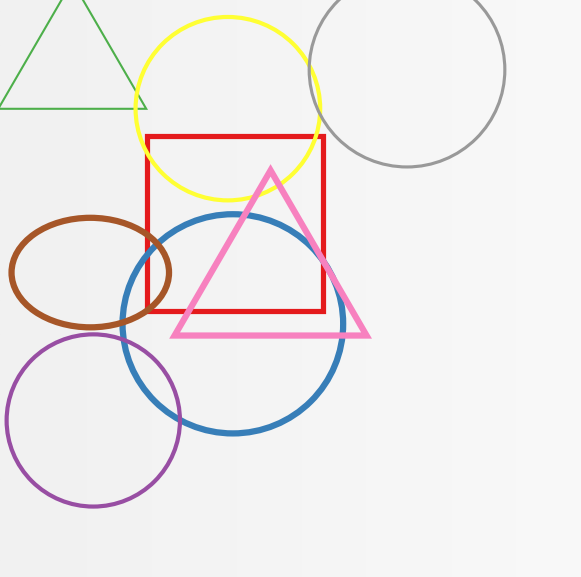[{"shape": "square", "thickness": 2.5, "radius": 0.75, "center": [0.405, 0.612]}, {"shape": "circle", "thickness": 3, "radius": 0.95, "center": [0.401, 0.438]}, {"shape": "triangle", "thickness": 1, "radius": 0.73, "center": [0.124, 0.884]}, {"shape": "circle", "thickness": 2, "radius": 0.75, "center": [0.16, 0.271]}, {"shape": "circle", "thickness": 2, "radius": 0.79, "center": [0.392, 0.811]}, {"shape": "oval", "thickness": 3, "radius": 0.68, "center": [0.155, 0.527]}, {"shape": "triangle", "thickness": 3, "radius": 0.95, "center": [0.466, 0.513]}, {"shape": "circle", "thickness": 1.5, "radius": 0.84, "center": [0.7, 0.878]}]